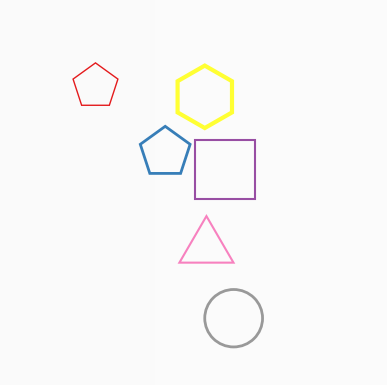[{"shape": "pentagon", "thickness": 1, "radius": 0.3, "center": [0.246, 0.776]}, {"shape": "pentagon", "thickness": 2, "radius": 0.34, "center": [0.426, 0.604]}, {"shape": "square", "thickness": 1.5, "radius": 0.39, "center": [0.58, 0.561]}, {"shape": "hexagon", "thickness": 3, "radius": 0.41, "center": [0.528, 0.749]}, {"shape": "triangle", "thickness": 1.5, "radius": 0.4, "center": [0.533, 0.358]}, {"shape": "circle", "thickness": 2, "radius": 0.37, "center": [0.603, 0.173]}]